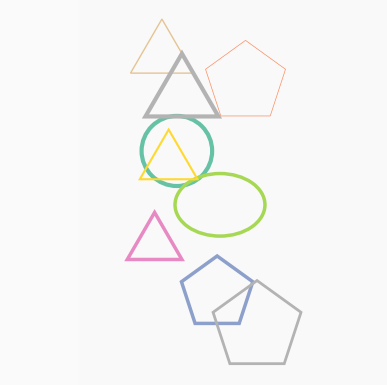[{"shape": "circle", "thickness": 3, "radius": 0.46, "center": [0.456, 0.608]}, {"shape": "pentagon", "thickness": 0.5, "radius": 0.54, "center": [0.634, 0.787]}, {"shape": "pentagon", "thickness": 2.5, "radius": 0.48, "center": [0.56, 0.238]}, {"shape": "triangle", "thickness": 2.5, "radius": 0.41, "center": [0.399, 0.367]}, {"shape": "oval", "thickness": 2.5, "radius": 0.58, "center": [0.568, 0.468]}, {"shape": "triangle", "thickness": 1.5, "radius": 0.43, "center": [0.435, 0.577]}, {"shape": "triangle", "thickness": 1, "radius": 0.47, "center": [0.418, 0.857]}, {"shape": "triangle", "thickness": 3, "radius": 0.54, "center": [0.47, 0.752]}, {"shape": "pentagon", "thickness": 2, "radius": 0.6, "center": [0.663, 0.152]}]